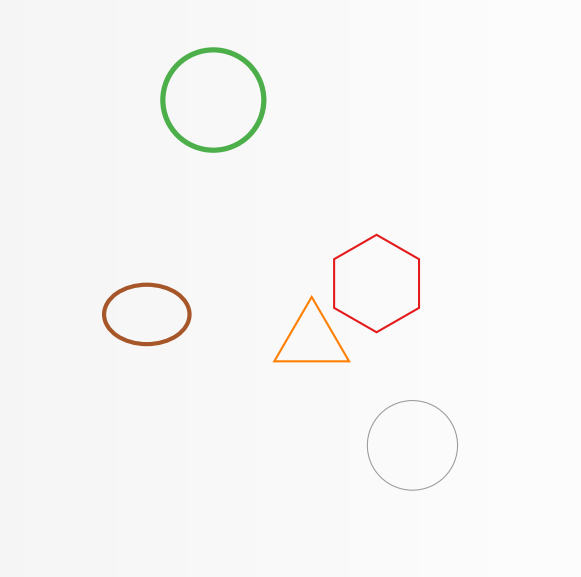[{"shape": "hexagon", "thickness": 1, "radius": 0.42, "center": [0.648, 0.508]}, {"shape": "circle", "thickness": 2.5, "radius": 0.43, "center": [0.367, 0.826]}, {"shape": "triangle", "thickness": 1, "radius": 0.37, "center": [0.536, 0.411]}, {"shape": "oval", "thickness": 2, "radius": 0.37, "center": [0.253, 0.455]}, {"shape": "circle", "thickness": 0.5, "radius": 0.39, "center": [0.71, 0.228]}]